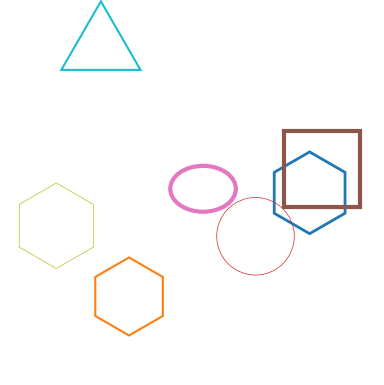[{"shape": "hexagon", "thickness": 2, "radius": 0.53, "center": [0.804, 0.499]}, {"shape": "hexagon", "thickness": 1.5, "radius": 0.51, "center": [0.335, 0.23]}, {"shape": "circle", "thickness": 0.5, "radius": 0.5, "center": [0.664, 0.386]}, {"shape": "square", "thickness": 3, "radius": 0.49, "center": [0.836, 0.561]}, {"shape": "oval", "thickness": 3, "radius": 0.43, "center": [0.527, 0.51]}, {"shape": "hexagon", "thickness": 0.5, "radius": 0.56, "center": [0.146, 0.414]}, {"shape": "triangle", "thickness": 1.5, "radius": 0.59, "center": [0.262, 0.878]}]